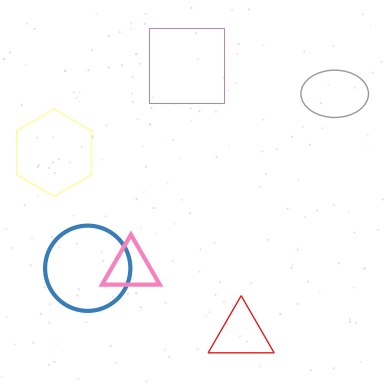[{"shape": "triangle", "thickness": 1, "radius": 0.49, "center": [0.626, 0.133]}, {"shape": "circle", "thickness": 3, "radius": 0.55, "center": [0.228, 0.303]}, {"shape": "square", "thickness": 0.5, "radius": 0.49, "center": [0.485, 0.83]}, {"shape": "hexagon", "thickness": 0.5, "radius": 0.57, "center": [0.14, 0.603]}, {"shape": "triangle", "thickness": 3, "radius": 0.43, "center": [0.34, 0.304]}, {"shape": "oval", "thickness": 1, "radius": 0.44, "center": [0.869, 0.756]}]